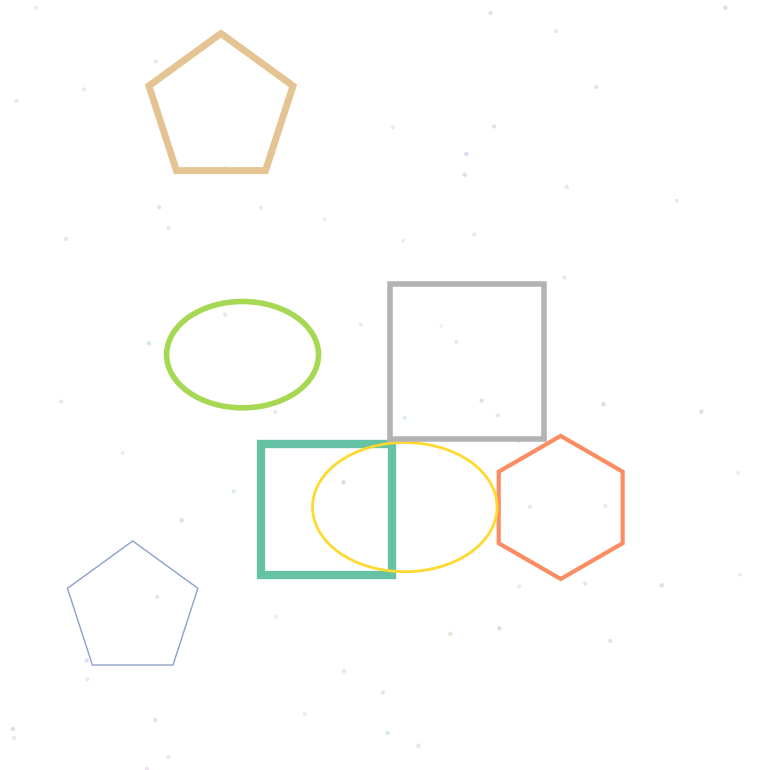[{"shape": "square", "thickness": 3, "radius": 0.42, "center": [0.424, 0.338]}, {"shape": "hexagon", "thickness": 1.5, "radius": 0.46, "center": [0.728, 0.341]}, {"shape": "pentagon", "thickness": 0.5, "radius": 0.45, "center": [0.172, 0.208]}, {"shape": "oval", "thickness": 2, "radius": 0.49, "center": [0.315, 0.539]}, {"shape": "oval", "thickness": 1, "radius": 0.6, "center": [0.526, 0.341]}, {"shape": "pentagon", "thickness": 2.5, "radius": 0.49, "center": [0.287, 0.858]}, {"shape": "square", "thickness": 2, "radius": 0.5, "center": [0.606, 0.531]}]